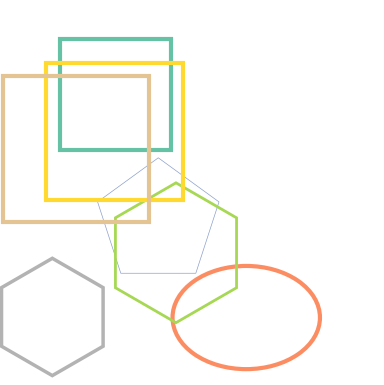[{"shape": "square", "thickness": 3, "radius": 0.72, "center": [0.3, 0.754]}, {"shape": "oval", "thickness": 3, "radius": 0.96, "center": [0.64, 0.175]}, {"shape": "pentagon", "thickness": 0.5, "radius": 0.83, "center": [0.411, 0.424]}, {"shape": "hexagon", "thickness": 2, "radius": 0.91, "center": [0.457, 0.343]}, {"shape": "square", "thickness": 3, "radius": 0.89, "center": [0.298, 0.658]}, {"shape": "square", "thickness": 3, "radius": 0.95, "center": [0.198, 0.614]}, {"shape": "hexagon", "thickness": 2.5, "radius": 0.76, "center": [0.136, 0.177]}]